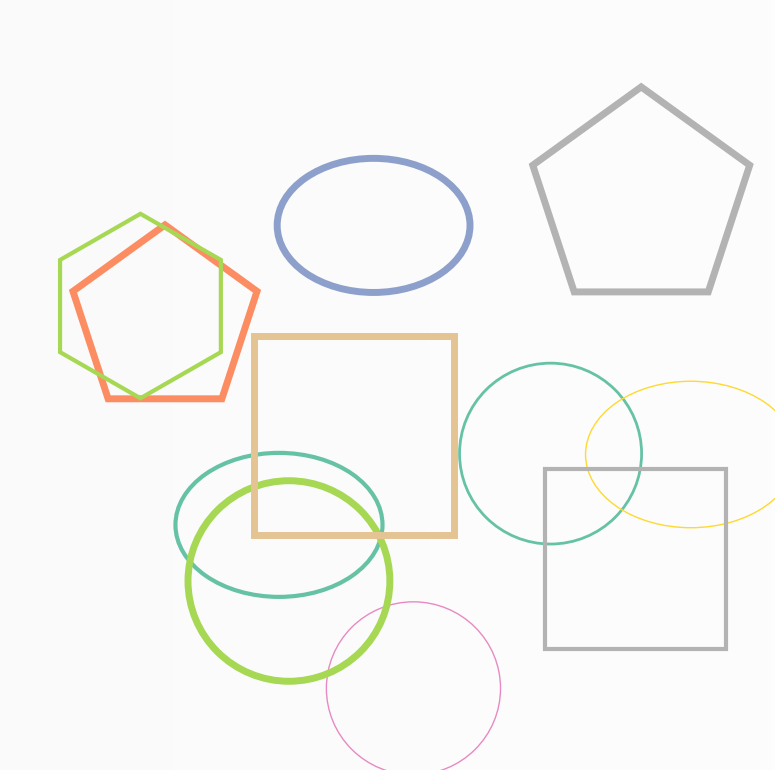[{"shape": "oval", "thickness": 1.5, "radius": 0.67, "center": [0.36, 0.318]}, {"shape": "circle", "thickness": 1, "radius": 0.59, "center": [0.71, 0.411]}, {"shape": "pentagon", "thickness": 2.5, "radius": 0.62, "center": [0.213, 0.583]}, {"shape": "oval", "thickness": 2.5, "radius": 0.62, "center": [0.482, 0.707]}, {"shape": "circle", "thickness": 0.5, "radius": 0.56, "center": [0.533, 0.106]}, {"shape": "circle", "thickness": 2.5, "radius": 0.65, "center": [0.373, 0.245]}, {"shape": "hexagon", "thickness": 1.5, "radius": 0.6, "center": [0.181, 0.603]}, {"shape": "oval", "thickness": 0.5, "radius": 0.68, "center": [0.891, 0.41]}, {"shape": "square", "thickness": 2.5, "radius": 0.65, "center": [0.457, 0.434]}, {"shape": "pentagon", "thickness": 2.5, "radius": 0.74, "center": [0.827, 0.74]}, {"shape": "square", "thickness": 1.5, "radius": 0.58, "center": [0.82, 0.274]}]